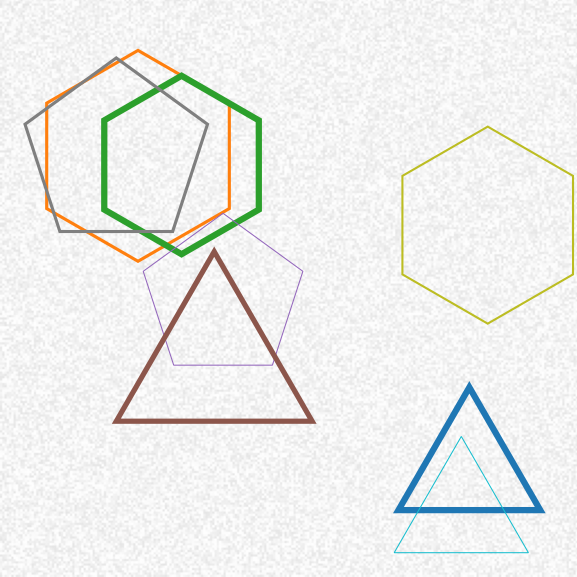[{"shape": "triangle", "thickness": 3, "radius": 0.71, "center": [0.813, 0.187]}, {"shape": "hexagon", "thickness": 1.5, "radius": 0.91, "center": [0.239, 0.729]}, {"shape": "hexagon", "thickness": 3, "radius": 0.77, "center": [0.314, 0.713]}, {"shape": "pentagon", "thickness": 0.5, "radius": 0.73, "center": [0.386, 0.484]}, {"shape": "triangle", "thickness": 2.5, "radius": 0.98, "center": [0.371, 0.368]}, {"shape": "pentagon", "thickness": 1.5, "radius": 0.83, "center": [0.201, 0.733]}, {"shape": "hexagon", "thickness": 1, "radius": 0.85, "center": [0.845, 0.609]}, {"shape": "triangle", "thickness": 0.5, "radius": 0.67, "center": [0.799, 0.109]}]